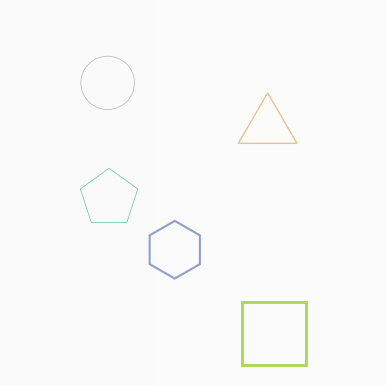[{"shape": "pentagon", "thickness": 0.5, "radius": 0.39, "center": [0.281, 0.485]}, {"shape": "hexagon", "thickness": 1.5, "radius": 0.37, "center": [0.451, 0.351]}, {"shape": "square", "thickness": 2, "radius": 0.41, "center": [0.707, 0.133]}, {"shape": "triangle", "thickness": 1, "radius": 0.44, "center": [0.691, 0.671]}, {"shape": "circle", "thickness": 0.5, "radius": 0.35, "center": [0.278, 0.785]}]